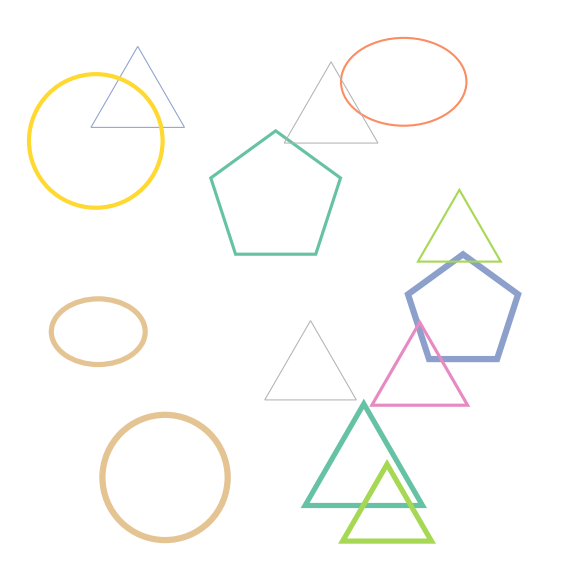[{"shape": "pentagon", "thickness": 1.5, "radius": 0.59, "center": [0.477, 0.654]}, {"shape": "triangle", "thickness": 2.5, "radius": 0.59, "center": [0.63, 0.182]}, {"shape": "oval", "thickness": 1, "radius": 0.54, "center": [0.699, 0.857]}, {"shape": "pentagon", "thickness": 3, "radius": 0.5, "center": [0.802, 0.458]}, {"shape": "triangle", "thickness": 0.5, "radius": 0.47, "center": [0.239, 0.825]}, {"shape": "triangle", "thickness": 1.5, "radius": 0.48, "center": [0.727, 0.345]}, {"shape": "triangle", "thickness": 2.5, "radius": 0.44, "center": [0.67, 0.107]}, {"shape": "triangle", "thickness": 1, "radius": 0.41, "center": [0.795, 0.588]}, {"shape": "circle", "thickness": 2, "radius": 0.58, "center": [0.166, 0.755]}, {"shape": "circle", "thickness": 3, "radius": 0.54, "center": [0.286, 0.172]}, {"shape": "oval", "thickness": 2.5, "radius": 0.41, "center": [0.17, 0.425]}, {"shape": "triangle", "thickness": 0.5, "radius": 0.47, "center": [0.573, 0.798]}, {"shape": "triangle", "thickness": 0.5, "radius": 0.46, "center": [0.538, 0.352]}]